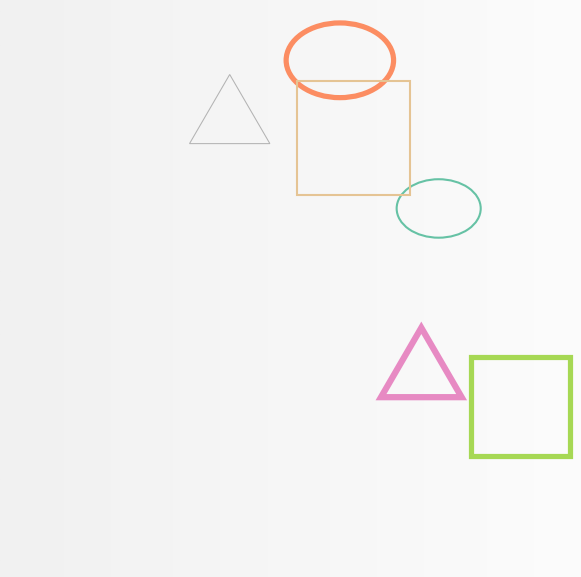[{"shape": "oval", "thickness": 1, "radius": 0.36, "center": [0.755, 0.638]}, {"shape": "oval", "thickness": 2.5, "radius": 0.46, "center": [0.585, 0.895]}, {"shape": "triangle", "thickness": 3, "radius": 0.4, "center": [0.725, 0.351]}, {"shape": "square", "thickness": 2.5, "radius": 0.43, "center": [0.895, 0.295]}, {"shape": "square", "thickness": 1, "radius": 0.49, "center": [0.608, 0.76]}, {"shape": "triangle", "thickness": 0.5, "radius": 0.4, "center": [0.395, 0.79]}]